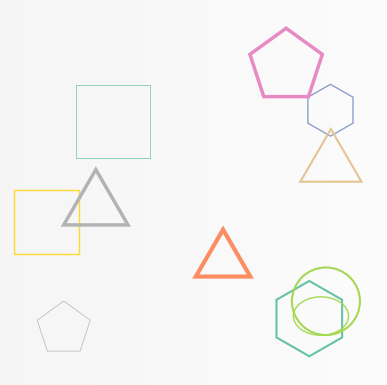[{"shape": "hexagon", "thickness": 1.5, "radius": 0.49, "center": [0.798, 0.172]}, {"shape": "square", "thickness": 0.5, "radius": 0.47, "center": [0.292, 0.685]}, {"shape": "triangle", "thickness": 3, "radius": 0.41, "center": [0.576, 0.322]}, {"shape": "hexagon", "thickness": 1, "radius": 0.34, "center": [0.853, 0.714]}, {"shape": "pentagon", "thickness": 2.5, "radius": 0.49, "center": [0.738, 0.828]}, {"shape": "circle", "thickness": 1.5, "radius": 0.44, "center": [0.841, 0.218]}, {"shape": "oval", "thickness": 1, "radius": 0.36, "center": [0.828, 0.179]}, {"shape": "square", "thickness": 1, "radius": 0.42, "center": [0.12, 0.423]}, {"shape": "triangle", "thickness": 1.5, "radius": 0.46, "center": [0.854, 0.574]}, {"shape": "triangle", "thickness": 2.5, "radius": 0.48, "center": [0.247, 0.464]}, {"shape": "pentagon", "thickness": 0.5, "radius": 0.36, "center": [0.164, 0.146]}]